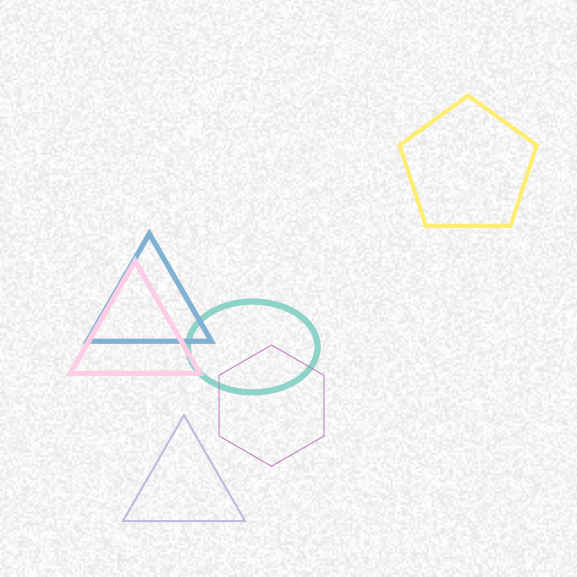[{"shape": "oval", "thickness": 3, "radius": 0.56, "center": [0.438, 0.398]}, {"shape": "triangle", "thickness": 1, "radius": 0.61, "center": [0.319, 0.158]}, {"shape": "triangle", "thickness": 2.5, "radius": 0.62, "center": [0.259, 0.47]}, {"shape": "triangle", "thickness": 2.5, "radius": 0.65, "center": [0.234, 0.418]}, {"shape": "hexagon", "thickness": 0.5, "radius": 0.52, "center": [0.47, 0.297]}, {"shape": "pentagon", "thickness": 2, "radius": 0.62, "center": [0.811, 0.709]}]